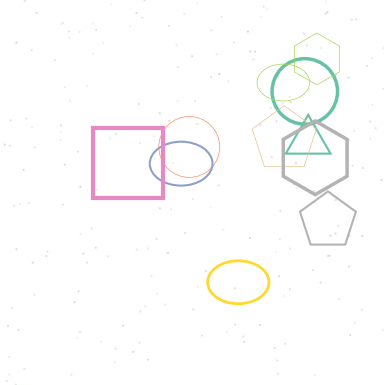[{"shape": "circle", "thickness": 2.5, "radius": 0.43, "center": [0.792, 0.763]}, {"shape": "triangle", "thickness": 1.5, "radius": 0.34, "center": [0.8, 0.634]}, {"shape": "circle", "thickness": 0.5, "radius": 0.4, "center": [0.492, 0.618]}, {"shape": "oval", "thickness": 1.5, "radius": 0.41, "center": [0.47, 0.575]}, {"shape": "square", "thickness": 3, "radius": 0.46, "center": [0.333, 0.577]}, {"shape": "hexagon", "thickness": 0.5, "radius": 0.34, "center": [0.823, 0.847]}, {"shape": "oval", "thickness": 0.5, "radius": 0.34, "center": [0.736, 0.786]}, {"shape": "oval", "thickness": 2, "radius": 0.4, "center": [0.619, 0.267]}, {"shape": "pentagon", "thickness": 0.5, "radius": 0.44, "center": [0.738, 0.638]}, {"shape": "pentagon", "thickness": 1.5, "radius": 0.38, "center": [0.852, 0.426]}, {"shape": "hexagon", "thickness": 2.5, "radius": 0.48, "center": [0.819, 0.59]}]